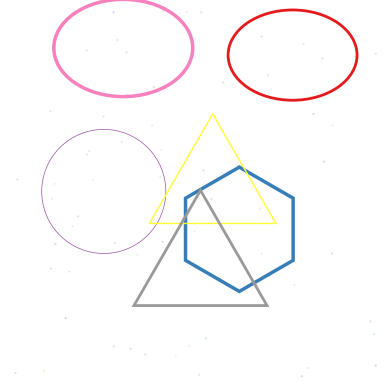[{"shape": "oval", "thickness": 2, "radius": 0.84, "center": [0.76, 0.857]}, {"shape": "hexagon", "thickness": 2.5, "radius": 0.81, "center": [0.622, 0.404]}, {"shape": "circle", "thickness": 0.5, "radius": 0.81, "center": [0.27, 0.503]}, {"shape": "triangle", "thickness": 1, "radius": 0.95, "center": [0.552, 0.514]}, {"shape": "oval", "thickness": 2.5, "radius": 0.9, "center": [0.32, 0.875]}, {"shape": "triangle", "thickness": 2, "radius": 1.0, "center": [0.521, 0.306]}]